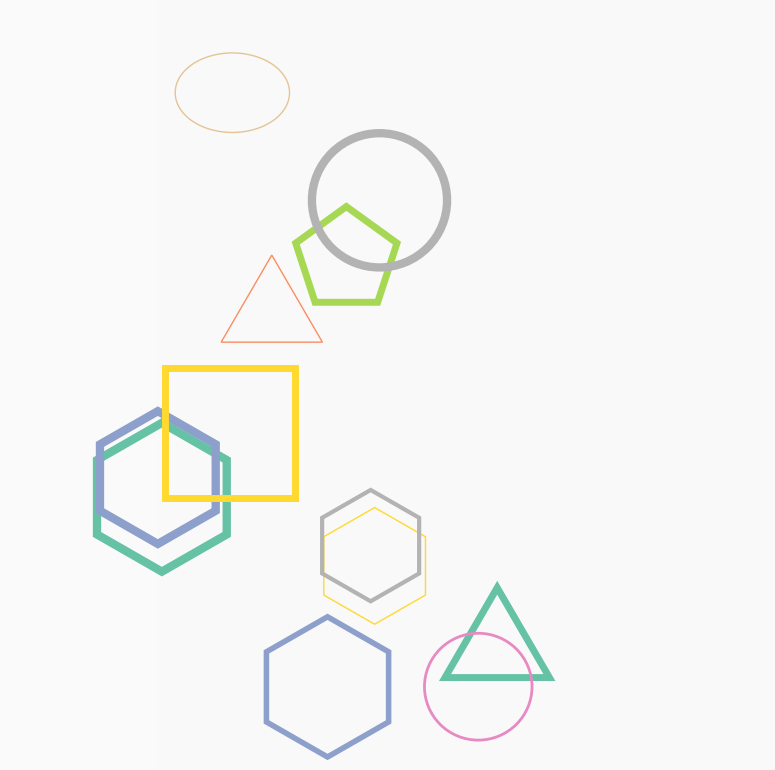[{"shape": "hexagon", "thickness": 3, "radius": 0.48, "center": [0.209, 0.354]}, {"shape": "triangle", "thickness": 2.5, "radius": 0.39, "center": [0.642, 0.159]}, {"shape": "triangle", "thickness": 0.5, "radius": 0.38, "center": [0.351, 0.593]}, {"shape": "hexagon", "thickness": 2, "radius": 0.46, "center": [0.423, 0.108]}, {"shape": "hexagon", "thickness": 3, "radius": 0.43, "center": [0.204, 0.38]}, {"shape": "circle", "thickness": 1, "radius": 0.35, "center": [0.617, 0.108]}, {"shape": "pentagon", "thickness": 2.5, "radius": 0.34, "center": [0.447, 0.663]}, {"shape": "square", "thickness": 2.5, "radius": 0.42, "center": [0.297, 0.438]}, {"shape": "hexagon", "thickness": 0.5, "radius": 0.38, "center": [0.483, 0.265]}, {"shape": "oval", "thickness": 0.5, "radius": 0.37, "center": [0.3, 0.88]}, {"shape": "circle", "thickness": 3, "radius": 0.44, "center": [0.49, 0.74]}, {"shape": "hexagon", "thickness": 1.5, "radius": 0.36, "center": [0.478, 0.291]}]